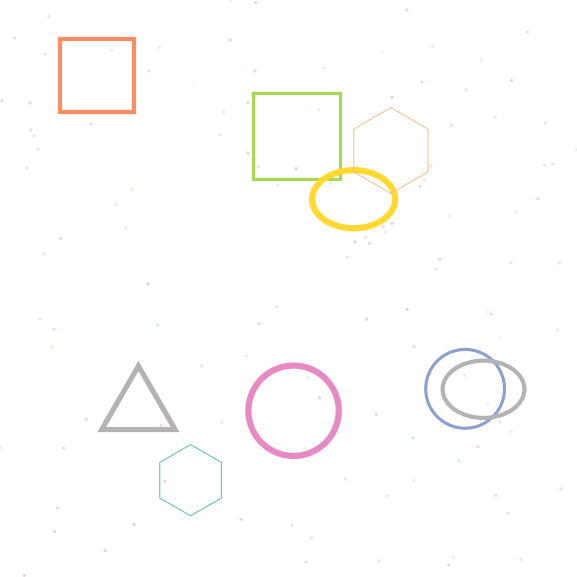[{"shape": "hexagon", "thickness": 0.5, "radius": 0.31, "center": [0.33, 0.168]}, {"shape": "square", "thickness": 2, "radius": 0.32, "center": [0.168, 0.868]}, {"shape": "circle", "thickness": 1.5, "radius": 0.34, "center": [0.805, 0.326]}, {"shape": "circle", "thickness": 3, "radius": 0.39, "center": [0.508, 0.288]}, {"shape": "square", "thickness": 1.5, "radius": 0.37, "center": [0.513, 0.763]}, {"shape": "oval", "thickness": 3, "radius": 0.36, "center": [0.612, 0.654]}, {"shape": "hexagon", "thickness": 0.5, "radius": 0.37, "center": [0.677, 0.739]}, {"shape": "triangle", "thickness": 2.5, "radius": 0.37, "center": [0.24, 0.292]}, {"shape": "oval", "thickness": 2, "radius": 0.35, "center": [0.837, 0.325]}]